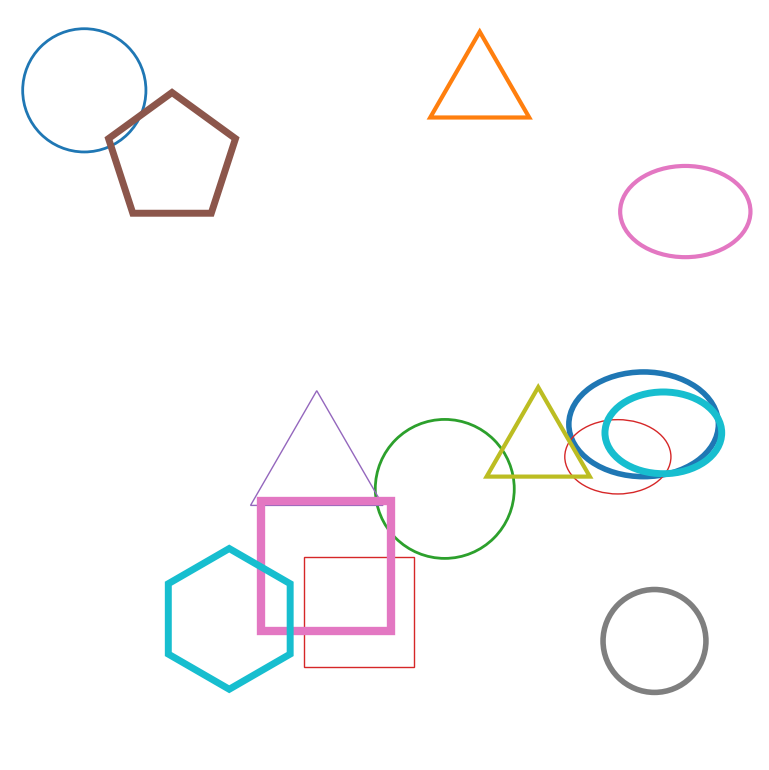[{"shape": "oval", "thickness": 2, "radius": 0.49, "center": [0.836, 0.449]}, {"shape": "circle", "thickness": 1, "radius": 0.4, "center": [0.109, 0.883]}, {"shape": "triangle", "thickness": 1.5, "radius": 0.37, "center": [0.623, 0.885]}, {"shape": "circle", "thickness": 1, "radius": 0.45, "center": [0.578, 0.365]}, {"shape": "oval", "thickness": 0.5, "radius": 0.34, "center": [0.802, 0.407]}, {"shape": "square", "thickness": 0.5, "radius": 0.36, "center": [0.467, 0.205]}, {"shape": "triangle", "thickness": 0.5, "radius": 0.5, "center": [0.411, 0.393]}, {"shape": "pentagon", "thickness": 2.5, "radius": 0.43, "center": [0.223, 0.793]}, {"shape": "square", "thickness": 3, "radius": 0.42, "center": [0.424, 0.265]}, {"shape": "oval", "thickness": 1.5, "radius": 0.42, "center": [0.89, 0.725]}, {"shape": "circle", "thickness": 2, "radius": 0.33, "center": [0.85, 0.168]}, {"shape": "triangle", "thickness": 1.5, "radius": 0.39, "center": [0.699, 0.42]}, {"shape": "oval", "thickness": 2.5, "radius": 0.38, "center": [0.861, 0.438]}, {"shape": "hexagon", "thickness": 2.5, "radius": 0.46, "center": [0.298, 0.196]}]